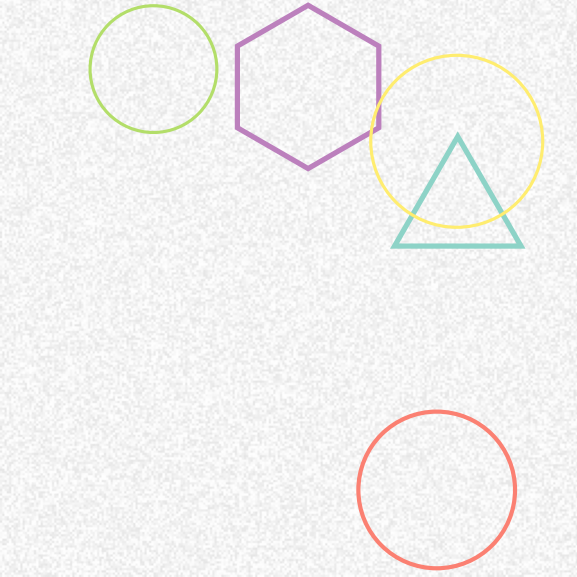[{"shape": "triangle", "thickness": 2.5, "radius": 0.63, "center": [0.793, 0.636]}, {"shape": "circle", "thickness": 2, "radius": 0.68, "center": [0.756, 0.151]}, {"shape": "circle", "thickness": 1.5, "radius": 0.55, "center": [0.266, 0.879]}, {"shape": "hexagon", "thickness": 2.5, "radius": 0.71, "center": [0.533, 0.849]}, {"shape": "circle", "thickness": 1.5, "radius": 0.74, "center": [0.791, 0.754]}]